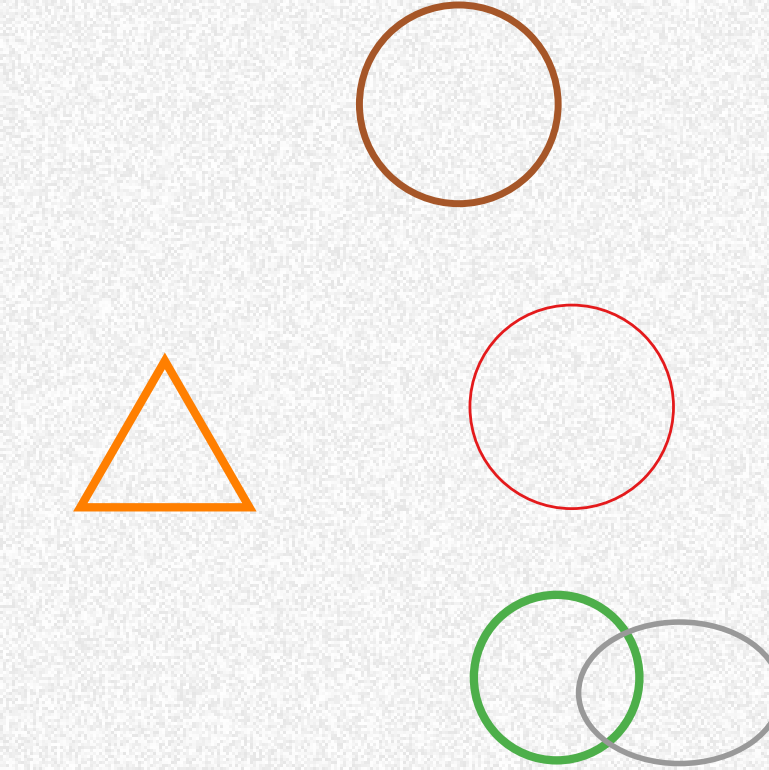[{"shape": "circle", "thickness": 1, "radius": 0.66, "center": [0.742, 0.472]}, {"shape": "circle", "thickness": 3, "radius": 0.54, "center": [0.723, 0.12]}, {"shape": "triangle", "thickness": 3, "radius": 0.63, "center": [0.214, 0.405]}, {"shape": "circle", "thickness": 2.5, "radius": 0.65, "center": [0.596, 0.865]}, {"shape": "oval", "thickness": 2, "radius": 0.66, "center": [0.883, 0.1]}]